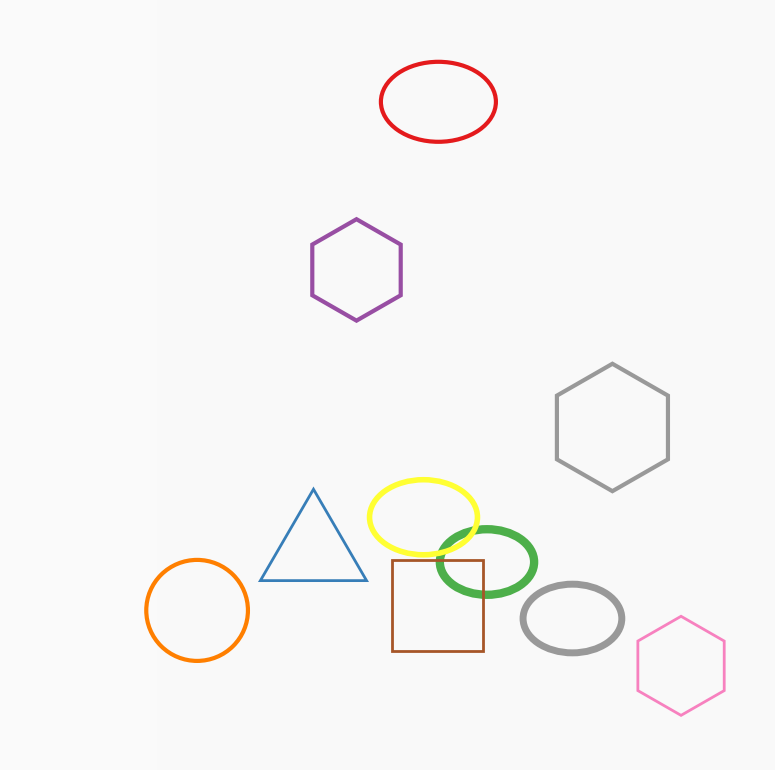[{"shape": "oval", "thickness": 1.5, "radius": 0.37, "center": [0.566, 0.868]}, {"shape": "triangle", "thickness": 1, "radius": 0.4, "center": [0.404, 0.286]}, {"shape": "oval", "thickness": 3, "radius": 0.3, "center": [0.628, 0.27]}, {"shape": "hexagon", "thickness": 1.5, "radius": 0.33, "center": [0.46, 0.649]}, {"shape": "circle", "thickness": 1.5, "radius": 0.33, "center": [0.254, 0.207]}, {"shape": "oval", "thickness": 2, "radius": 0.35, "center": [0.546, 0.328]}, {"shape": "square", "thickness": 1, "radius": 0.29, "center": [0.564, 0.214]}, {"shape": "hexagon", "thickness": 1, "radius": 0.32, "center": [0.879, 0.135]}, {"shape": "hexagon", "thickness": 1.5, "radius": 0.41, "center": [0.79, 0.445]}, {"shape": "oval", "thickness": 2.5, "radius": 0.32, "center": [0.739, 0.197]}]